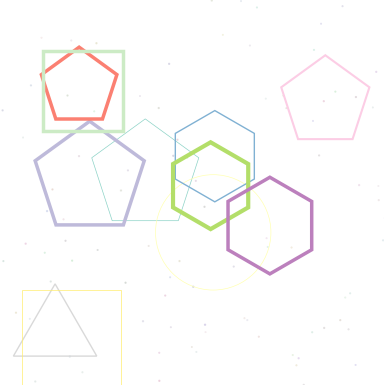[{"shape": "pentagon", "thickness": 0.5, "radius": 0.73, "center": [0.377, 0.545]}, {"shape": "circle", "thickness": 0.5, "radius": 0.75, "center": [0.554, 0.396]}, {"shape": "pentagon", "thickness": 2.5, "radius": 0.74, "center": [0.233, 0.536]}, {"shape": "pentagon", "thickness": 2.5, "radius": 0.52, "center": [0.206, 0.774]}, {"shape": "hexagon", "thickness": 1, "radius": 0.59, "center": [0.558, 0.594]}, {"shape": "hexagon", "thickness": 3, "radius": 0.56, "center": [0.547, 0.518]}, {"shape": "pentagon", "thickness": 1.5, "radius": 0.6, "center": [0.845, 0.736]}, {"shape": "triangle", "thickness": 1, "radius": 0.63, "center": [0.143, 0.138]}, {"shape": "hexagon", "thickness": 2.5, "radius": 0.63, "center": [0.701, 0.414]}, {"shape": "square", "thickness": 2.5, "radius": 0.52, "center": [0.216, 0.764]}, {"shape": "square", "thickness": 0.5, "radius": 0.65, "center": [0.186, 0.117]}]